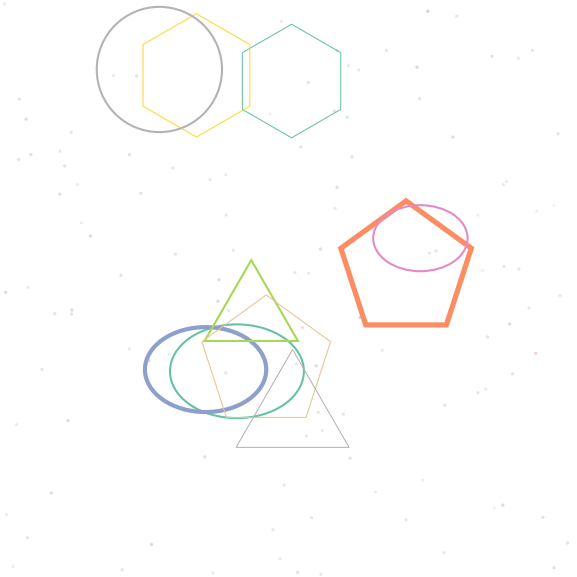[{"shape": "oval", "thickness": 1, "radius": 0.58, "center": [0.41, 0.356]}, {"shape": "hexagon", "thickness": 0.5, "radius": 0.49, "center": [0.505, 0.859]}, {"shape": "pentagon", "thickness": 2.5, "radius": 0.59, "center": [0.703, 0.533]}, {"shape": "oval", "thickness": 2, "radius": 0.53, "center": [0.356, 0.359]}, {"shape": "oval", "thickness": 1, "radius": 0.41, "center": [0.728, 0.587]}, {"shape": "triangle", "thickness": 1, "radius": 0.47, "center": [0.435, 0.455]}, {"shape": "hexagon", "thickness": 0.5, "radius": 0.53, "center": [0.34, 0.869]}, {"shape": "pentagon", "thickness": 0.5, "radius": 0.59, "center": [0.461, 0.371]}, {"shape": "circle", "thickness": 1, "radius": 0.54, "center": [0.276, 0.879]}, {"shape": "triangle", "thickness": 0.5, "radius": 0.56, "center": [0.507, 0.281]}]